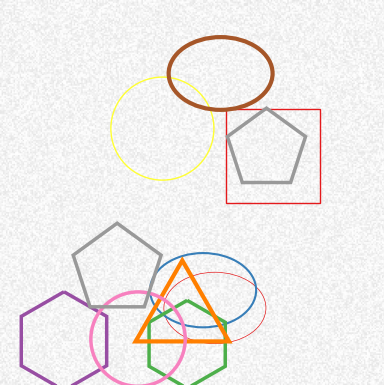[{"shape": "oval", "thickness": 0.5, "radius": 0.66, "center": [0.558, 0.2]}, {"shape": "square", "thickness": 1, "radius": 0.61, "center": [0.709, 0.595]}, {"shape": "oval", "thickness": 1.5, "radius": 0.69, "center": [0.528, 0.246]}, {"shape": "hexagon", "thickness": 2.5, "radius": 0.57, "center": [0.486, 0.106]}, {"shape": "hexagon", "thickness": 2.5, "radius": 0.64, "center": [0.166, 0.114]}, {"shape": "triangle", "thickness": 3, "radius": 0.7, "center": [0.474, 0.183]}, {"shape": "circle", "thickness": 1, "radius": 0.67, "center": [0.422, 0.666]}, {"shape": "oval", "thickness": 3, "radius": 0.67, "center": [0.573, 0.809]}, {"shape": "circle", "thickness": 2.5, "radius": 0.61, "center": [0.359, 0.119]}, {"shape": "pentagon", "thickness": 2.5, "radius": 0.6, "center": [0.304, 0.3]}, {"shape": "pentagon", "thickness": 2.5, "radius": 0.53, "center": [0.692, 0.612]}]